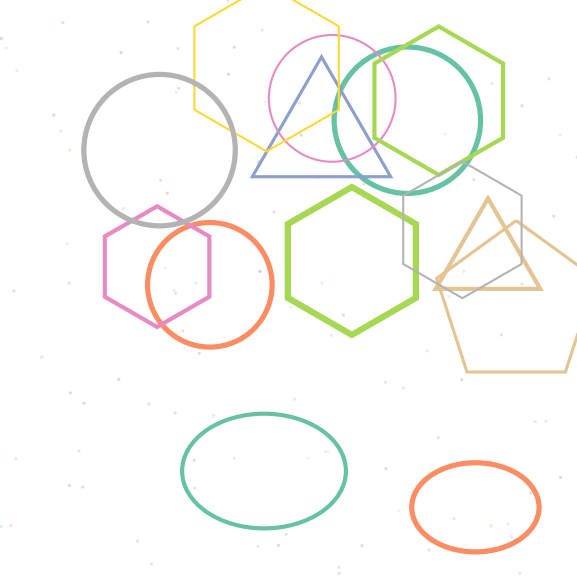[{"shape": "oval", "thickness": 2, "radius": 0.71, "center": [0.457, 0.183]}, {"shape": "circle", "thickness": 2.5, "radius": 0.63, "center": [0.705, 0.791]}, {"shape": "oval", "thickness": 2.5, "radius": 0.55, "center": [0.823, 0.121]}, {"shape": "circle", "thickness": 2.5, "radius": 0.54, "center": [0.363, 0.506]}, {"shape": "triangle", "thickness": 1.5, "radius": 0.69, "center": [0.557, 0.762]}, {"shape": "hexagon", "thickness": 2, "radius": 0.52, "center": [0.272, 0.537]}, {"shape": "circle", "thickness": 1, "radius": 0.55, "center": [0.575, 0.829]}, {"shape": "hexagon", "thickness": 2, "radius": 0.64, "center": [0.76, 0.825]}, {"shape": "hexagon", "thickness": 3, "radius": 0.64, "center": [0.609, 0.547]}, {"shape": "hexagon", "thickness": 1, "radius": 0.72, "center": [0.462, 0.881]}, {"shape": "triangle", "thickness": 2, "radius": 0.52, "center": [0.845, 0.551]}, {"shape": "pentagon", "thickness": 1.5, "radius": 0.72, "center": [0.894, 0.472]}, {"shape": "circle", "thickness": 2.5, "radius": 0.66, "center": [0.276, 0.739]}, {"shape": "hexagon", "thickness": 1, "radius": 0.59, "center": [0.801, 0.601]}]